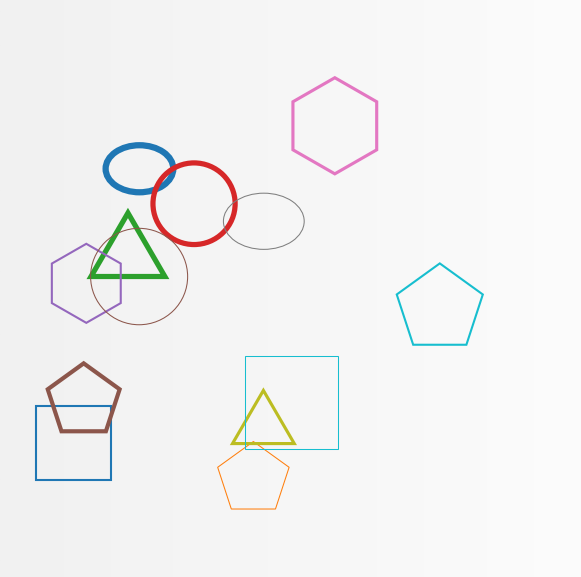[{"shape": "oval", "thickness": 3, "radius": 0.29, "center": [0.24, 0.707]}, {"shape": "square", "thickness": 1, "radius": 0.32, "center": [0.127, 0.233]}, {"shape": "pentagon", "thickness": 0.5, "radius": 0.32, "center": [0.436, 0.17]}, {"shape": "triangle", "thickness": 2.5, "radius": 0.37, "center": [0.22, 0.557]}, {"shape": "circle", "thickness": 2.5, "radius": 0.35, "center": [0.334, 0.646]}, {"shape": "hexagon", "thickness": 1, "radius": 0.34, "center": [0.148, 0.509]}, {"shape": "pentagon", "thickness": 2, "radius": 0.33, "center": [0.144, 0.305]}, {"shape": "circle", "thickness": 0.5, "radius": 0.42, "center": [0.239, 0.52]}, {"shape": "hexagon", "thickness": 1.5, "radius": 0.42, "center": [0.576, 0.781]}, {"shape": "oval", "thickness": 0.5, "radius": 0.35, "center": [0.454, 0.616]}, {"shape": "triangle", "thickness": 1.5, "radius": 0.31, "center": [0.453, 0.262]}, {"shape": "square", "thickness": 0.5, "radius": 0.4, "center": [0.501, 0.303]}, {"shape": "pentagon", "thickness": 1, "radius": 0.39, "center": [0.757, 0.465]}]